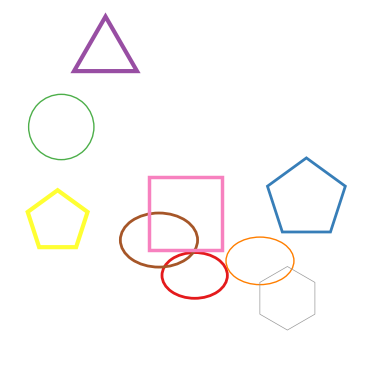[{"shape": "oval", "thickness": 2, "radius": 0.42, "center": [0.506, 0.285]}, {"shape": "pentagon", "thickness": 2, "radius": 0.53, "center": [0.796, 0.483]}, {"shape": "circle", "thickness": 1, "radius": 0.42, "center": [0.159, 0.67]}, {"shape": "triangle", "thickness": 3, "radius": 0.47, "center": [0.274, 0.863]}, {"shape": "oval", "thickness": 1, "radius": 0.44, "center": [0.675, 0.322]}, {"shape": "pentagon", "thickness": 3, "radius": 0.41, "center": [0.15, 0.424]}, {"shape": "oval", "thickness": 2, "radius": 0.5, "center": [0.413, 0.376]}, {"shape": "square", "thickness": 2.5, "radius": 0.47, "center": [0.483, 0.444]}, {"shape": "hexagon", "thickness": 0.5, "radius": 0.41, "center": [0.746, 0.225]}]